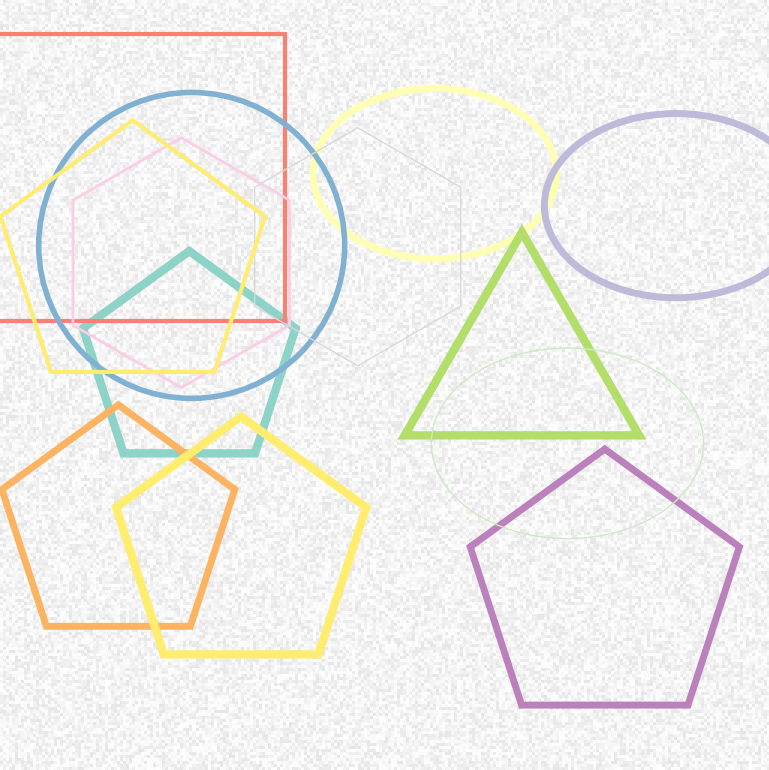[{"shape": "pentagon", "thickness": 3, "radius": 0.73, "center": [0.246, 0.529]}, {"shape": "oval", "thickness": 2.5, "radius": 0.79, "center": [0.565, 0.774]}, {"shape": "oval", "thickness": 2.5, "radius": 0.85, "center": [0.878, 0.733]}, {"shape": "square", "thickness": 1.5, "radius": 0.93, "center": [0.184, 0.77]}, {"shape": "circle", "thickness": 2, "radius": 0.99, "center": [0.249, 0.681]}, {"shape": "pentagon", "thickness": 2.5, "radius": 0.79, "center": [0.154, 0.315]}, {"shape": "triangle", "thickness": 3, "radius": 0.88, "center": [0.678, 0.523]}, {"shape": "hexagon", "thickness": 1, "radius": 0.81, "center": [0.235, 0.659]}, {"shape": "hexagon", "thickness": 0.5, "radius": 0.77, "center": [0.465, 0.68]}, {"shape": "pentagon", "thickness": 2.5, "radius": 0.92, "center": [0.785, 0.233]}, {"shape": "oval", "thickness": 0.5, "radius": 0.88, "center": [0.737, 0.424]}, {"shape": "pentagon", "thickness": 1.5, "radius": 0.9, "center": [0.172, 0.663]}, {"shape": "pentagon", "thickness": 3, "radius": 0.85, "center": [0.313, 0.288]}]